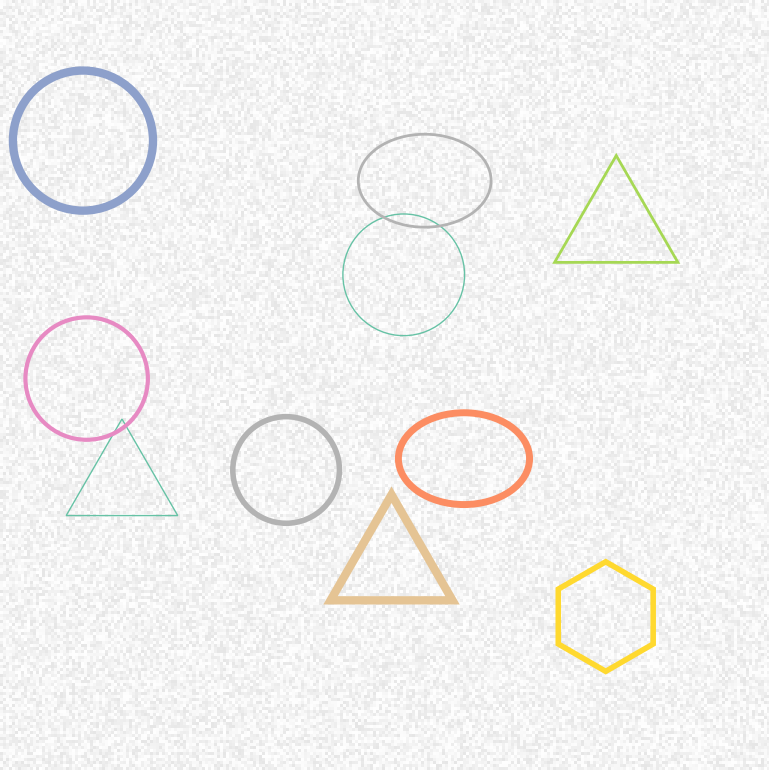[{"shape": "circle", "thickness": 0.5, "radius": 0.4, "center": [0.524, 0.643]}, {"shape": "triangle", "thickness": 0.5, "radius": 0.42, "center": [0.158, 0.372]}, {"shape": "oval", "thickness": 2.5, "radius": 0.43, "center": [0.603, 0.404]}, {"shape": "circle", "thickness": 3, "radius": 0.45, "center": [0.108, 0.817]}, {"shape": "circle", "thickness": 1.5, "radius": 0.4, "center": [0.113, 0.508]}, {"shape": "triangle", "thickness": 1, "radius": 0.46, "center": [0.8, 0.705]}, {"shape": "hexagon", "thickness": 2, "radius": 0.36, "center": [0.787, 0.199]}, {"shape": "triangle", "thickness": 3, "radius": 0.46, "center": [0.508, 0.266]}, {"shape": "oval", "thickness": 1, "radius": 0.43, "center": [0.552, 0.765]}, {"shape": "circle", "thickness": 2, "radius": 0.35, "center": [0.372, 0.39]}]